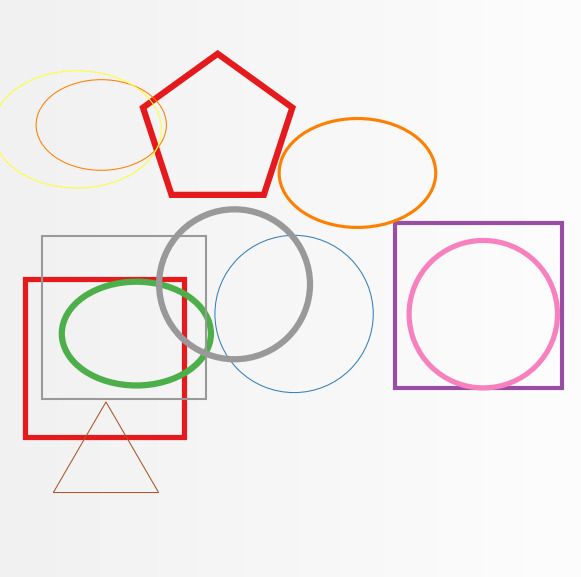[{"shape": "square", "thickness": 2.5, "radius": 0.68, "center": [0.18, 0.379]}, {"shape": "pentagon", "thickness": 3, "radius": 0.68, "center": [0.374, 0.771]}, {"shape": "circle", "thickness": 0.5, "radius": 0.68, "center": [0.506, 0.456]}, {"shape": "oval", "thickness": 3, "radius": 0.64, "center": [0.235, 0.421]}, {"shape": "square", "thickness": 2, "radius": 0.72, "center": [0.823, 0.47]}, {"shape": "oval", "thickness": 0.5, "radius": 0.56, "center": [0.174, 0.783]}, {"shape": "oval", "thickness": 1.5, "radius": 0.67, "center": [0.615, 0.7]}, {"shape": "oval", "thickness": 0.5, "radius": 0.73, "center": [0.133, 0.775]}, {"shape": "triangle", "thickness": 0.5, "radius": 0.52, "center": [0.182, 0.199]}, {"shape": "circle", "thickness": 2.5, "radius": 0.64, "center": [0.831, 0.455]}, {"shape": "square", "thickness": 1, "radius": 0.7, "center": [0.213, 0.449]}, {"shape": "circle", "thickness": 3, "radius": 0.65, "center": [0.404, 0.507]}]